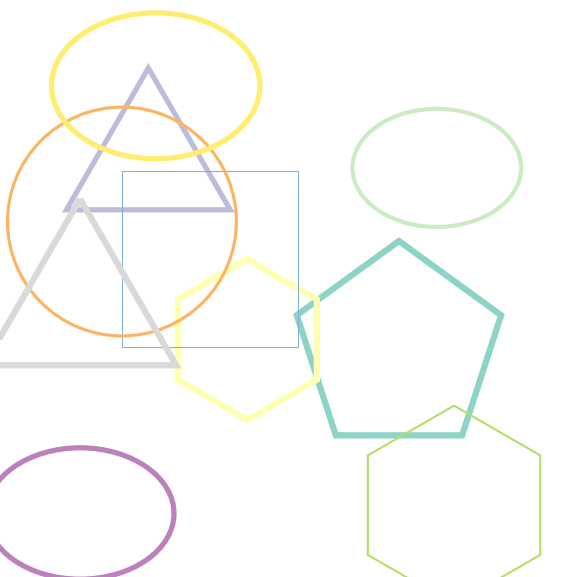[{"shape": "pentagon", "thickness": 3, "radius": 0.93, "center": [0.691, 0.396]}, {"shape": "hexagon", "thickness": 3, "radius": 0.7, "center": [0.428, 0.411]}, {"shape": "triangle", "thickness": 2.5, "radius": 0.82, "center": [0.257, 0.718]}, {"shape": "square", "thickness": 0.5, "radius": 0.76, "center": [0.364, 0.55]}, {"shape": "circle", "thickness": 1.5, "radius": 0.99, "center": [0.211, 0.616]}, {"shape": "hexagon", "thickness": 1, "radius": 0.86, "center": [0.786, 0.124]}, {"shape": "triangle", "thickness": 3, "radius": 0.96, "center": [0.139, 0.463]}, {"shape": "oval", "thickness": 2.5, "radius": 0.81, "center": [0.139, 0.11]}, {"shape": "oval", "thickness": 2, "radius": 0.73, "center": [0.756, 0.708]}, {"shape": "oval", "thickness": 2.5, "radius": 0.9, "center": [0.27, 0.851]}]